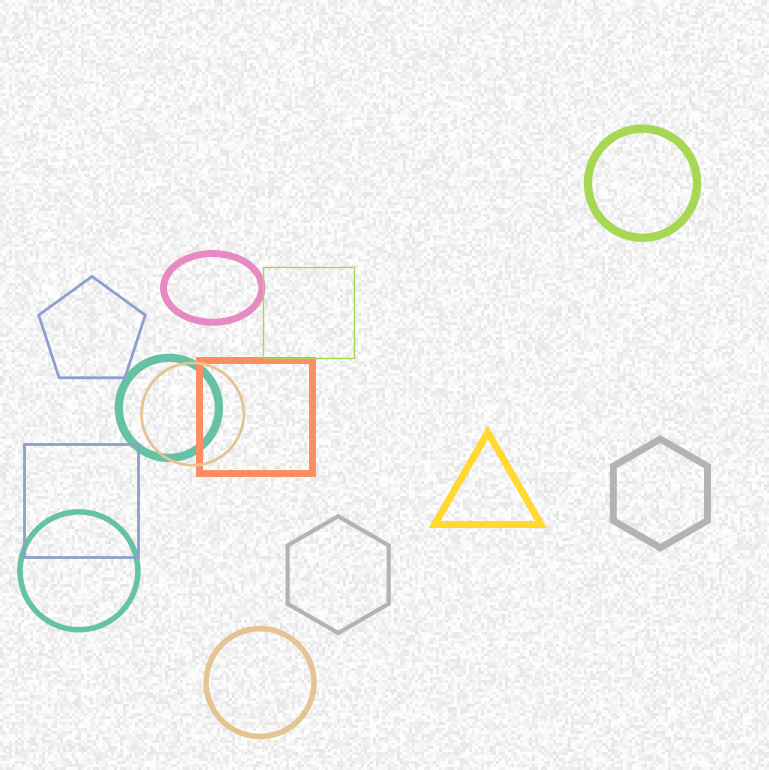[{"shape": "circle", "thickness": 2, "radius": 0.38, "center": [0.102, 0.259]}, {"shape": "circle", "thickness": 3, "radius": 0.33, "center": [0.219, 0.47]}, {"shape": "square", "thickness": 2.5, "radius": 0.37, "center": [0.331, 0.459]}, {"shape": "pentagon", "thickness": 1, "radius": 0.36, "center": [0.119, 0.568]}, {"shape": "square", "thickness": 1, "radius": 0.37, "center": [0.105, 0.35]}, {"shape": "oval", "thickness": 2.5, "radius": 0.32, "center": [0.276, 0.626]}, {"shape": "square", "thickness": 0.5, "radius": 0.3, "center": [0.4, 0.595]}, {"shape": "circle", "thickness": 3, "radius": 0.35, "center": [0.834, 0.762]}, {"shape": "triangle", "thickness": 2.5, "radius": 0.4, "center": [0.634, 0.359]}, {"shape": "circle", "thickness": 2, "radius": 0.35, "center": [0.338, 0.114]}, {"shape": "circle", "thickness": 1, "radius": 0.33, "center": [0.25, 0.462]}, {"shape": "hexagon", "thickness": 2.5, "radius": 0.35, "center": [0.858, 0.359]}, {"shape": "hexagon", "thickness": 1.5, "radius": 0.38, "center": [0.439, 0.254]}]